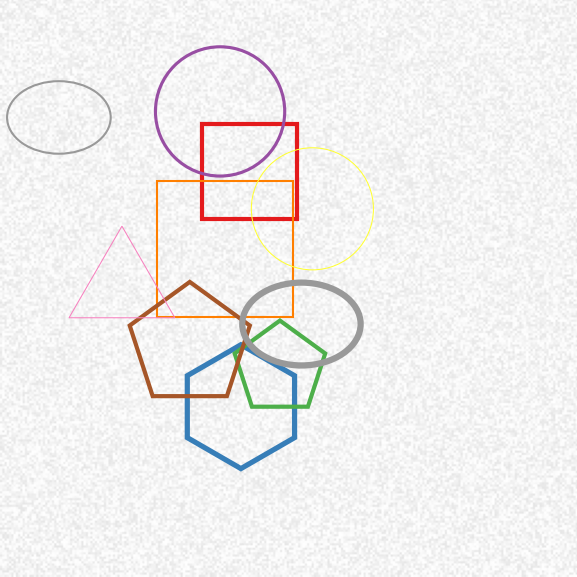[{"shape": "square", "thickness": 2, "radius": 0.41, "center": [0.433, 0.703]}, {"shape": "hexagon", "thickness": 2.5, "radius": 0.54, "center": [0.417, 0.295]}, {"shape": "pentagon", "thickness": 2, "radius": 0.41, "center": [0.485, 0.362]}, {"shape": "circle", "thickness": 1.5, "radius": 0.56, "center": [0.381, 0.806]}, {"shape": "square", "thickness": 1, "radius": 0.59, "center": [0.389, 0.568]}, {"shape": "circle", "thickness": 0.5, "radius": 0.53, "center": [0.541, 0.638]}, {"shape": "pentagon", "thickness": 2, "radius": 0.55, "center": [0.329, 0.402]}, {"shape": "triangle", "thickness": 0.5, "radius": 0.53, "center": [0.211, 0.502]}, {"shape": "oval", "thickness": 1, "radius": 0.45, "center": [0.102, 0.796]}, {"shape": "oval", "thickness": 3, "radius": 0.51, "center": [0.522, 0.438]}]